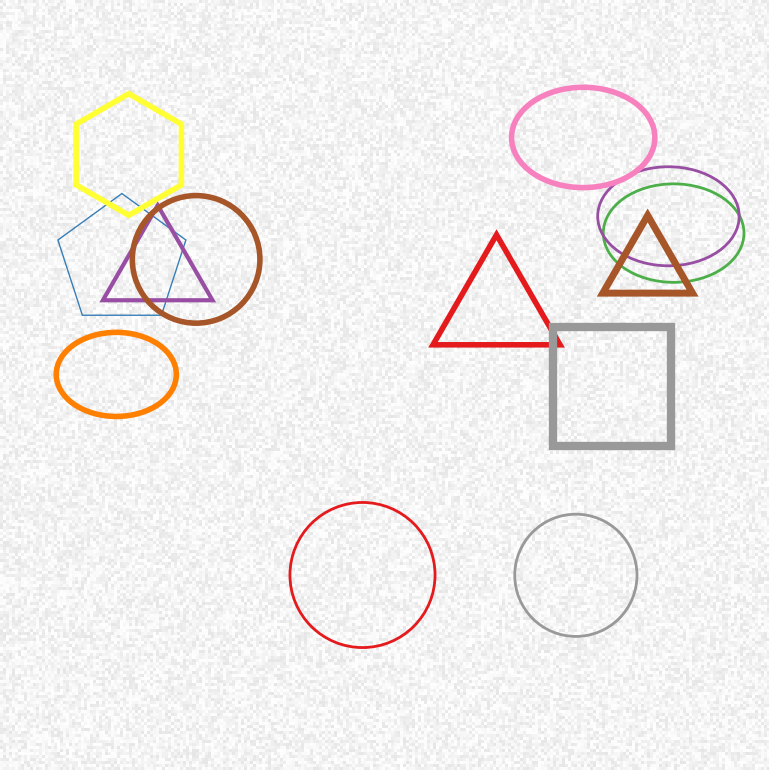[{"shape": "triangle", "thickness": 2, "radius": 0.48, "center": [0.645, 0.6]}, {"shape": "circle", "thickness": 1, "radius": 0.47, "center": [0.471, 0.253]}, {"shape": "pentagon", "thickness": 0.5, "radius": 0.44, "center": [0.158, 0.661]}, {"shape": "oval", "thickness": 1, "radius": 0.46, "center": [0.875, 0.697]}, {"shape": "oval", "thickness": 1, "radius": 0.46, "center": [0.868, 0.719]}, {"shape": "triangle", "thickness": 1.5, "radius": 0.41, "center": [0.205, 0.651]}, {"shape": "oval", "thickness": 2, "radius": 0.39, "center": [0.151, 0.514]}, {"shape": "hexagon", "thickness": 2, "radius": 0.39, "center": [0.167, 0.799]}, {"shape": "triangle", "thickness": 2.5, "radius": 0.34, "center": [0.841, 0.653]}, {"shape": "circle", "thickness": 2, "radius": 0.41, "center": [0.255, 0.663]}, {"shape": "oval", "thickness": 2, "radius": 0.47, "center": [0.757, 0.822]}, {"shape": "circle", "thickness": 1, "radius": 0.4, "center": [0.748, 0.253]}, {"shape": "square", "thickness": 3, "radius": 0.38, "center": [0.795, 0.498]}]